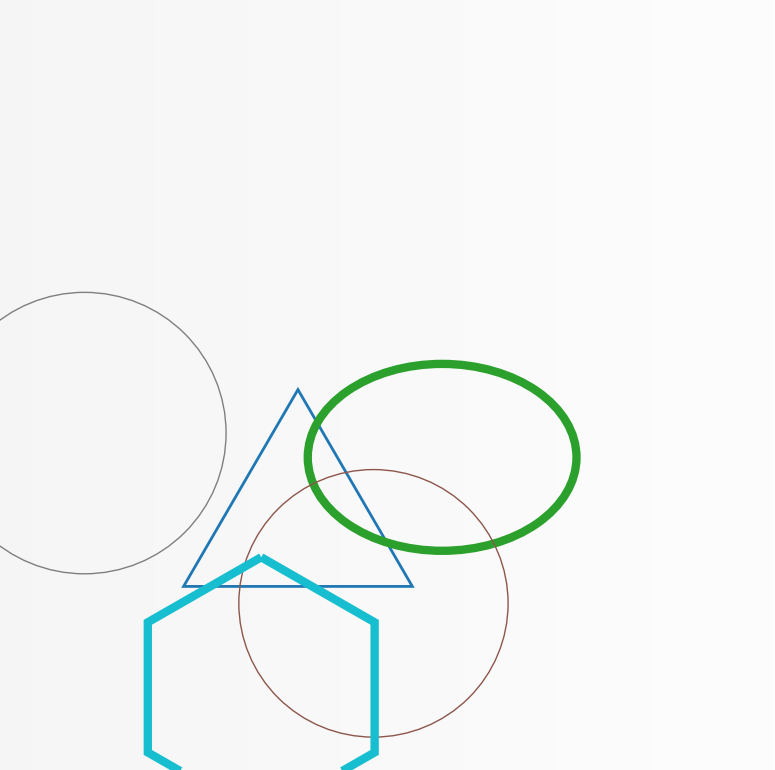[{"shape": "triangle", "thickness": 1, "radius": 0.85, "center": [0.384, 0.324]}, {"shape": "oval", "thickness": 3, "radius": 0.87, "center": [0.57, 0.406]}, {"shape": "circle", "thickness": 0.5, "radius": 0.87, "center": [0.482, 0.216]}, {"shape": "circle", "thickness": 0.5, "radius": 0.91, "center": [0.109, 0.438]}, {"shape": "hexagon", "thickness": 3, "radius": 0.84, "center": [0.337, 0.107]}]